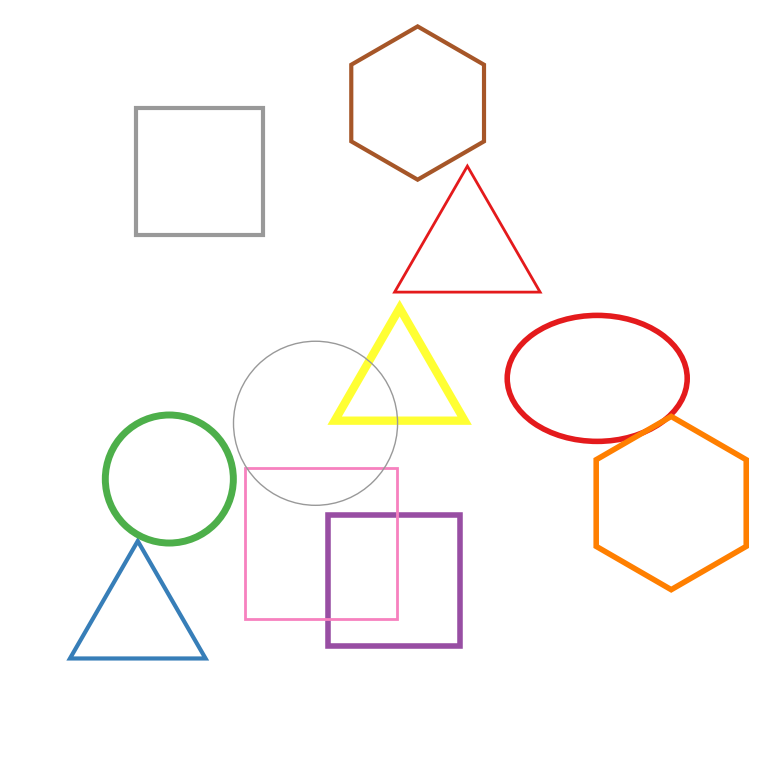[{"shape": "oval", "thickness": 2, "radius": 0.58, "center": [0.776, 0.509]}, {"shape": "triangle", "thickness": 1, "radius": 0.55, "center": [0.607, 0.675]}, {"shape": "triangle", "thickness": 1.5, "radius": 0.51, "center": [0.179, 0.196]}, {"shape": "circle", "thickness": 2.5, "radius": 0.42, "center": [0.22, 0.378]}, {"shape": "square", "thickness": 2, "radius": 0.43, "center": [0.511, 0.246]}, {"shape": "hexagon", "thickness": 2, "radius": 0.56, "center": [0.872, 0.347]}, {"shape": "triangle", "thickness": 3, "radius": 0.49, "center": [0.519, 0.502]}, {"shape": "hexagon", "thickness": 1.5, "radius": 0.5, "center": [0.542, 0.866]}, {"shape": "square", "thickness": 1, "radius": 0.49, "center": [0.417, 0.294]}, {"shape": "square", "thickness": 1.5, "radius": 0.41, "center": [0.259, 0.778]}, {"shape": "circle", "thickness": 0.5, "radius": 0.53, "center": [0.41, 0.45]}]